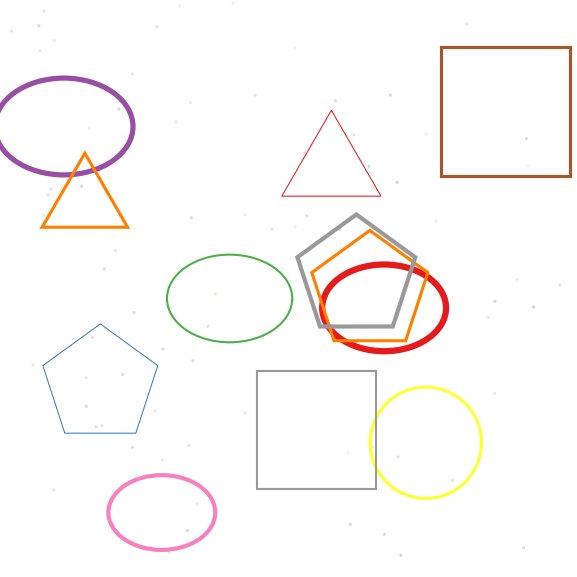[{"shape": "triangle", "thickness": 0.5, "radius": 0.5, "center": [0.574, 0.709]}, {"shape": "oval", "thickness": 3, "radius": 0.54, "center": [0.665, 0.466]}, {"shape": "pentagon", "thickness": 0.5, "radius": 0.52, "center": [0.174, 0.334]}, {"shape": "oval", "thickness": 1, "radius": 0.54, "center": [0.398, 0.482]}, {"shape": "oval", "thickness": 2.5, "radius": 0.6, "center": [0.111, 0.78]}, {"shape": "pentagon", "thickness": 1.5, "radius": 0.53, "center": [0.64, 0.495]}, {"shape": "triangle", "thickness": 1.5, "radius": 0.43, "center": [0.147, 0.648]}, {"shape": "circle", "thickness": 1.5, "radius": 0.48, "center": [0.737, 0.232]}, {"shape": "square", "thickness": 1.5, "radius": 0.56, "center": [0.875, 0.806]}, {"shape": "oval", "thickness": 2, "radius": 0.46, "center": [0.28, 0.112]}, {"shape": "pentagon", "thickness": 2, "radius": 0.54, "center": [0.617, 0.521]}, {"shape": "square", "thickness": 1, "radius": 0.51, "center": [0.549, 0.254]}]